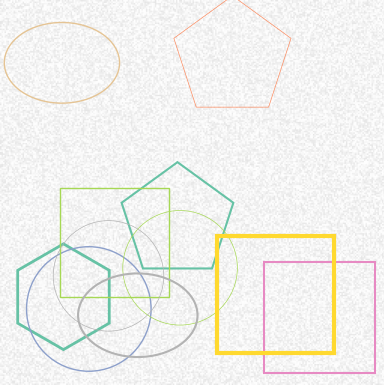[{"shape": "hexagon", "thickness": 2, "radius": 0.69, "center": [0.165, 0.229]}, {"shape": "pentagon", "thickness": 1.5, "radius": 0.76, "center": [0.461, 0.426]}, {"shape": "pentagon", "thickness": 0.5, "radius": 0.8, "center": [0.604, 0.851]}, {"shape": "circle", "thickness": 1, "radius": 0.81, "center": [0.231, 0.197]}, {"shape": "square", "thickness": 1.5, "radius": 0.72, "center": [0.831, 0.174]}, {"shape": "circle", "thickness": 0.5, "radius": 0.74, "center": [0.468, 0.304]}, {"shape": "square", "thickness": 1, "radius": 0.71, "center": [0.297, 0.371]}, {"shape": "square", "thickness": 3, "radius": 0.77, "center": [0.716, 0.235]}, {"shape": "oval", "thickness": 1, "radius": 0.75, "center": [0.161, 0.837]}, {"shape": "oval", "thickness": 1.5, "radius": 0.78, "center": [0.358, 0.181]}, {"shape": "circle", "thickness": 0.5, "radius": 0.72, "center": [0.282, 0.283]}]